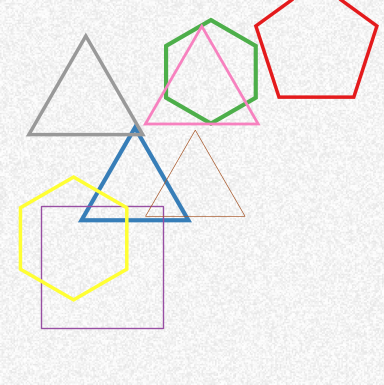[{"shape": "pentagon", "thickness": 2.5, "radius": 0.83, "center": [0.822, 0.881]}, {"shape": "triangle", "thickness": 3, "radius": 0.8, "center": [0.351, 0.508]}, {"shape": "hexagon", "thickness": 3, "radius": 0.67, "center": [0.548, 0.813]}, {"shape": "square", "thickness": 1, "radius": 0.79, "center": [0.264, 0.307]}, {"shape": "hexagon", "thickness": 2.5, "radius": 0.8, "center": [0.191, 0.381]}, {"shape": "triangle", "thickness": 0.5, "radius": 0.75, "center": [0.507, 0.513]}, {"shape": "triangle", "thickness": 2, "radius": 0.85, "center": [0.524, 0.763]}, {"shape": "triangle", "thickness": 2.5, "radius": 0.85, "center": [0.223, 0.736]}]